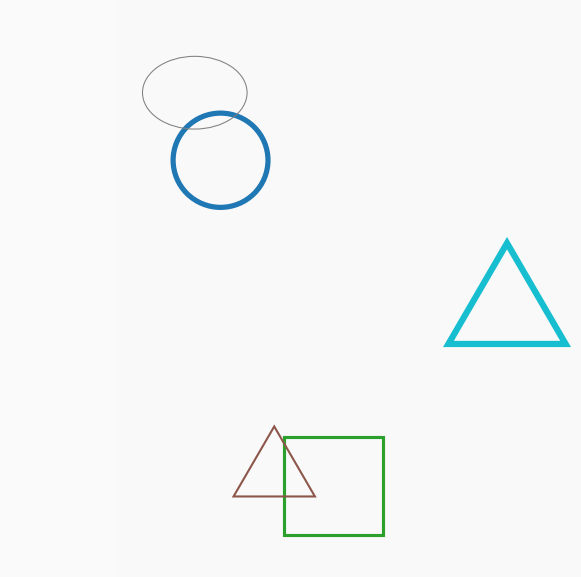[{"shape": "circle", "thickness": 2.5, "radius": 0.41, "center": [0.379, 0.722]}, {"shape": "square", "thickness": 1.5, "radius": 0.42, "center": [0.574, 0.158]}, {"shape": "triangle", "thickness": 1, "radius": 0.4, "center": [0.472, 0.18]}, {"shape": "oval", "thickness": 0.5, "radius": 0.45, "center": [0.335, 0.839]}, {"shape": "triangle", "thickness": 3, "radius": 0.58, "center": [0.872, 0.462]}]